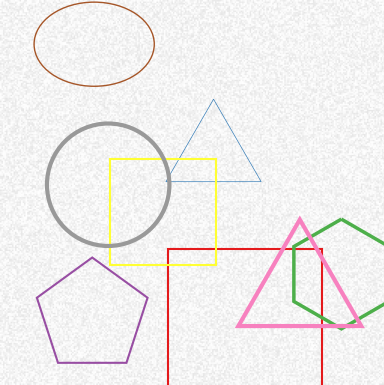[{"shape": "square", "thickness": 1.5, "radius": 1.0, "center": [0.636, 0.154]}, {"shape": "triangle", "thickness": 0.5, "radius": 0.71, "center": [0.555, 0.599]}, {"shape": "hexagon", "thickness": 2.5, "radius": 0.71, "center": [0.887, 0.288]}, {"shape": "pentagon", "thickness": 1.5, "radius": 0.76, "center": [0.24, 0.18]}, {"shape": "square", "thickness": 1.5, "radius": 0.69, "center": [0.424, 0.449]}, {"shape": "oval", "thickness": 1, "radius": 0.78, "center": [0.245, 0.885]}, {"shape": "triangle", "thickness": 3, "radius": 0.92, "center": [0.779, 0.245]}, {"shape": "circle", "thickness": 3, "radius": 0.8, "center": [0.281, 0.52]}]